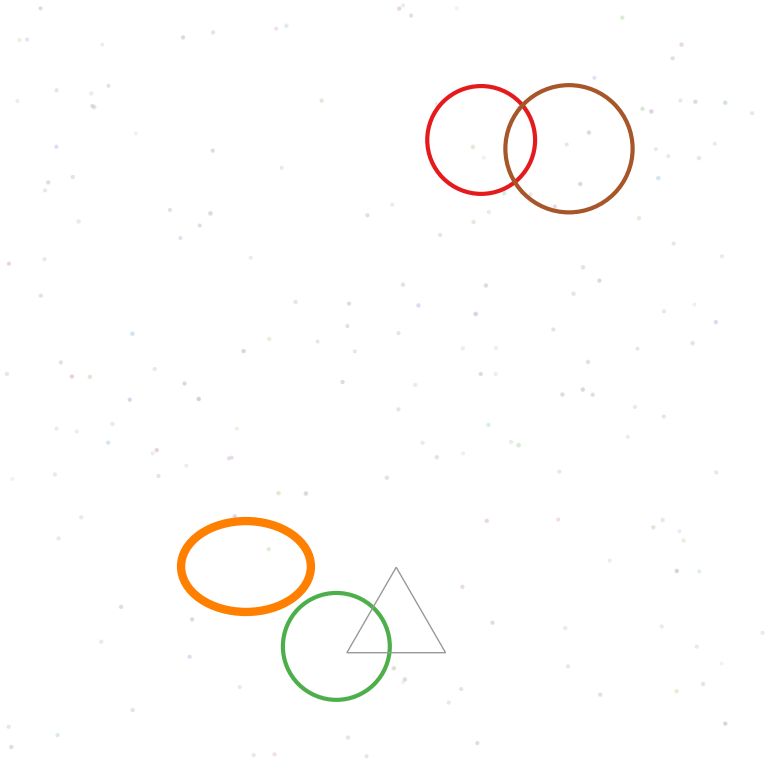[{"shape": "circle", "thickness": 1.5, "radius": 0.35, "center": [0.625, 0.818]}, {"shape": "circle", "thickness": 1.5, "radius": 0.35, "center": [0.437, 0.161]}, {"shape": "oval", "thickness": 3, "radius": 0.42, "center": [0.319, 0.264]}, {"shape": "circle", "thickness": 1.5, "radius": 0.41, "center": [0.739, 0.807]}, {"shape": "triangle", "thickness": 0.5, "radius": 0.37, "center": [0.515, 0.189]}]